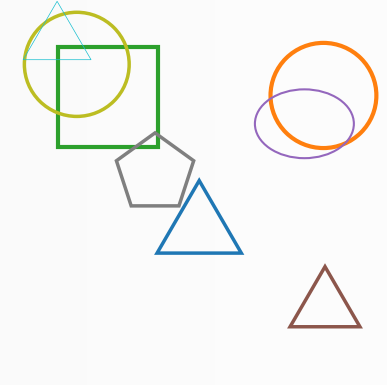[{"shape": "triangle", "thickness": 2.5, "radius": 0.63, "center": [0.514, 0.405]}, {"shape": "circle", "thickness": 3, "radius": 0.68, "center": [0.835, 0.752]}, {"shape": "square", "thickness": 3, "radius": 0.65, "center": [0.279, 0.749]}, {"shape": "oval", "thickness": 1.5, "radius": 0.64, "center": [0.786, 0.679]}, {"shape": "triangle", "thickness": 2.5, "radius": 0.52, "center": [0.839, 0.203]}, {"shape": "pentagon", "thickness": 2.5, "radius": 0.52, "center": [0.4, 0.55]}, {"shape": "circle", "thickness": 2.5, "radius": 0.68, "center": [0.198, 0.833]}, {"shape": "triangle", "thickness": 0.5, "radius": 0.51, "center": [0.147, 0.896]}]